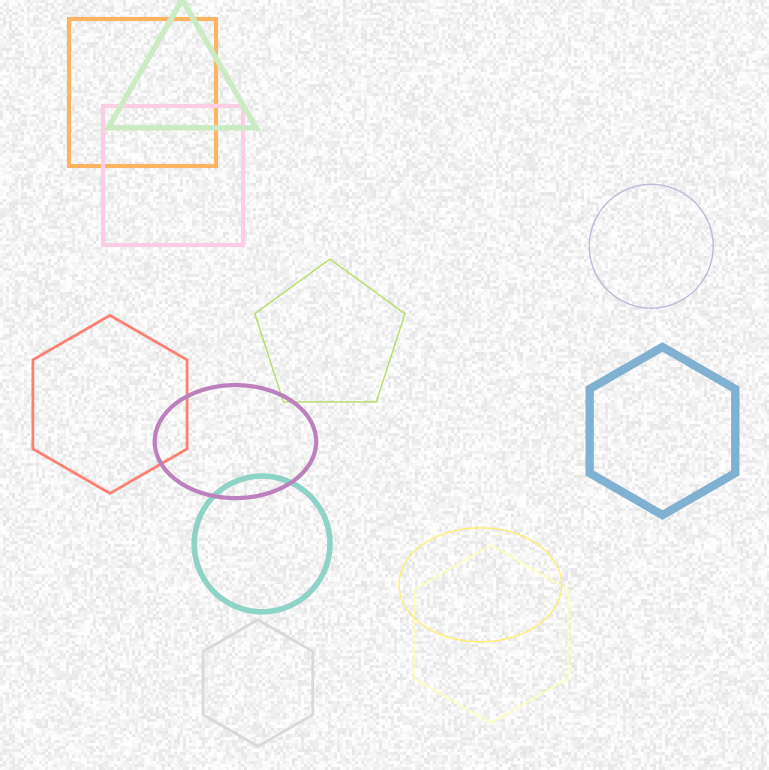[{"shape": "circle", "thickness": 2, "radius": 0.44, "center": [0.34, 0.294]}, {"shape": "hexagon", "thickness": 0.5, "radius": 0.58, "center": [0.638, 0.177]}, {"shape": "circle", "thickness": 0.5, "radius": 0.4, "center": [0.846, 0.68]}, {"shape": "hexagon", "thickness": 1, "radius": 0.58, "center": [0.143, 0.475]}, {"shape": "hexagon", "thickness": 3, "radius": 0.55, "center": [0.86, 0.44]}, {"shape": "square", "thickness": 1.5, "radius": 0.48, "center": [0.185, 0.88]}, {"shape": "pentagon", "thickness": 0.5, "radius": 0.51, "center": [0.428, 0.561]}, {"shape": "square", "thickness": 1.5, "radius": 0.45, "center": [0.225, 0.772]}, {"shape": "hexagon", "thickness": 1, "radius": 0.41, "center": [0.335, 0.113]}, {"shape": "oval", "thickness": 1.5, "radius": 0.52, "center": [0.306, 0.427]}, {"shape": "triangle", "thickness": 2, "radius": 0.55, "center": [0.237, 0.889]}, {"shape": "oval", "thickness": 0.5, "radius": 0.53, "center": [0.624, 0.241]}]